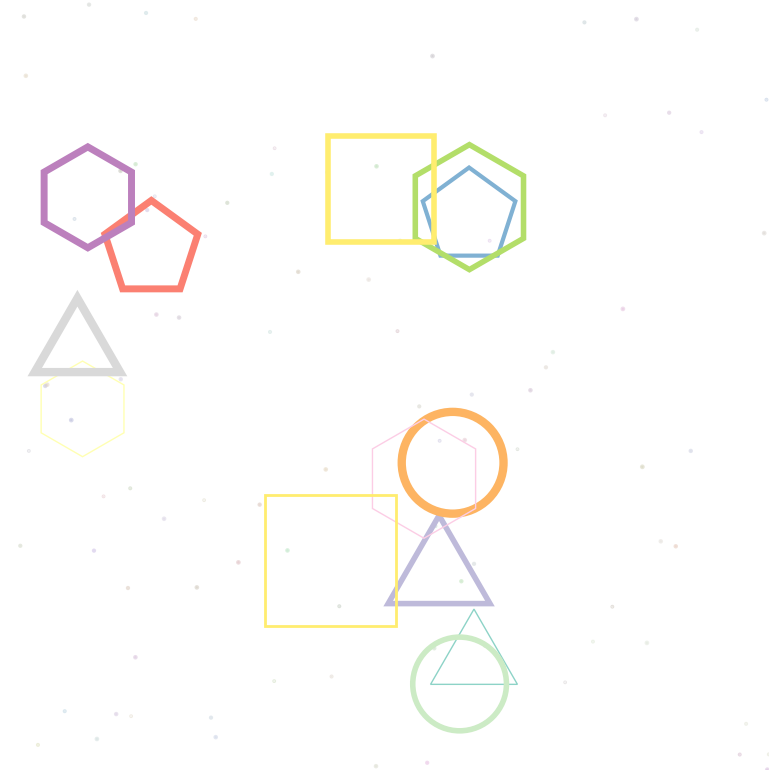[{"shape": "triangle", "thickness": 0.5, "radius": 0.33, "center": [0.616, 0.144]}, {"shape": "hexagon", "thickness": 0.5, "radius": 0.31, "center": [0.107, 0.469]}, {"shape": "triangle", "thickness": 2, "radius": 0.38, "center": [0.57, 0.254]}, {"shape": "pentagon", "thickness": 2.5, "radius": 0.32, "center": [0.197, 0.676]}, {"shape": "pentagon", "thickness": 1.5, "radius": 0.32, "center": [0.609, 0.719]}, {"shape": "circle", "thickness": 3, "radius": 0.33, "center": [0.588, 0.399]}, {"shape": "hexagon", "thickness": 2, "radius": 0.41, "center": [0.61, 0.731]}, {"shape": "hexagon", "thickness": 0.5, "radius": 0.39, "center": [0.551, 0.378]}, {"shape": "triangle", "thickness": 3, "radius": 0.32, "center": [0.101, 0.549]}, {"shape": "hexagon", "thickness": 2.5, "radius": 0.33, "center": [0.114, 0.744]}, {"shape": "circle", "thickness": 2, "radius": 0.3, "center": [0.597, 0.112]}, {"shape": "square", "thickness": 2, "radius": 0.35, "center": [0.495, 0.754]}, {"shape": "square", "thickness": 1, "radius": 0.43, "center": [0.429, 0.272]}]